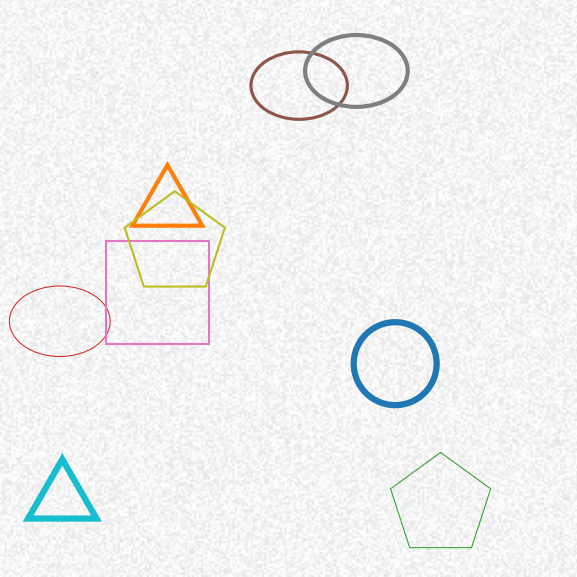[{"shape": "circle", "thickness": 3, "radius": 0.36, "center": [0.684, 0.369]}, {"shape": "triangle", "thickness": 2, "radius": 0.35, "center": [0.29, 0.643]}, {"shape": "pentagon", "thickness": 0.5, "radius": 0.46, "center": [0.763, 0.125]}, {"shape": "oval", "thickness": 0.5, "radius": 0.44, "center": [0.104, 0.443]}, {"shape": "oval", "thickness": 1.5, "radius": 0.42, "center": [0.518, 0.851]}, {"shape": "square", "thickness": 1, "radius": 0.45, "center": [0.273, 0.493]}, {"shape": "oval", "thickness": 2, "radius": 0.44, "center": [0.617, 0.876]}, {"shape": "pentagon", "thickness": 1, "radius": 0.46, "center": [0.303, 0.577]}, {"shape": "triangle", "thickness": 3, "radius": 0.34, "center": [0.108, 0.135]}]